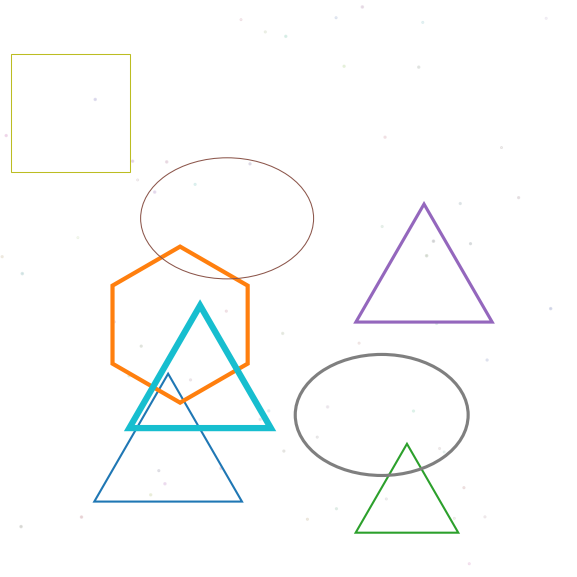[{"shape": "triangle", "thickness": 1, "radius": 0.74, "center": [0.291, 0.204]}, {"shape": "hexagon", "thickness": 2, "radius": 0.68, "center": [0.312, 0.437]}, {"shape": "triangle", "thickness": 1, "radius": 0.51, "center": [0.705, 0.128]}, {"shape": "triangle", "thickness": 1.5, "radius": 0.68, "center": [0.734, 0.51]}, {"shape": "oval", "thickness": 0.5, "radius": 0.75, "center": [0.393, 0.621]}, {"shape": "oval", "thickness": 1.5, "radius": 0.75, "center": [0.661, 0.281]}, {"shape": "square", "thickness": 0.5, "radius": 0.51, "center": [0.122, 0.804]}, {"shape": "triangle", "thickness": 3, "radius": 0.71, "center": [0.346, 0.329]}]